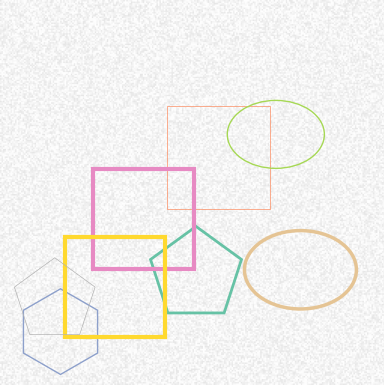[{"shape": "pentagon", "thickness": 2, "radius": 0.62, "center": [0.509, 0.288]}, {"shape": "square", "thickness": 0.5, "radius": 0.66, "center": [0.567, 0.591]}, {"shape": "hexagon", "thickness": 1, "radius": 0.56, "center": [0.157, 0.139]}, {"shape": "square", "thickness": 3, "radius": 0.65, "center": [0.372, 0.431]}, {"shape": "oval", "thickness": 1, "radius": 0.63, "center": [0.716, 0.651]}, {"shape": "square", "thickness": 3, "radius": 0.65, "center": [0.3, 0.255]}, {"shape": "oval", "thickness": 2.5, "radius": 0.73, "center": [0.78, 0.299]}, {"shape": "pentagon", "thickness": 0.5, "radius": 0.55, "center": [0.142, 0.22]}]